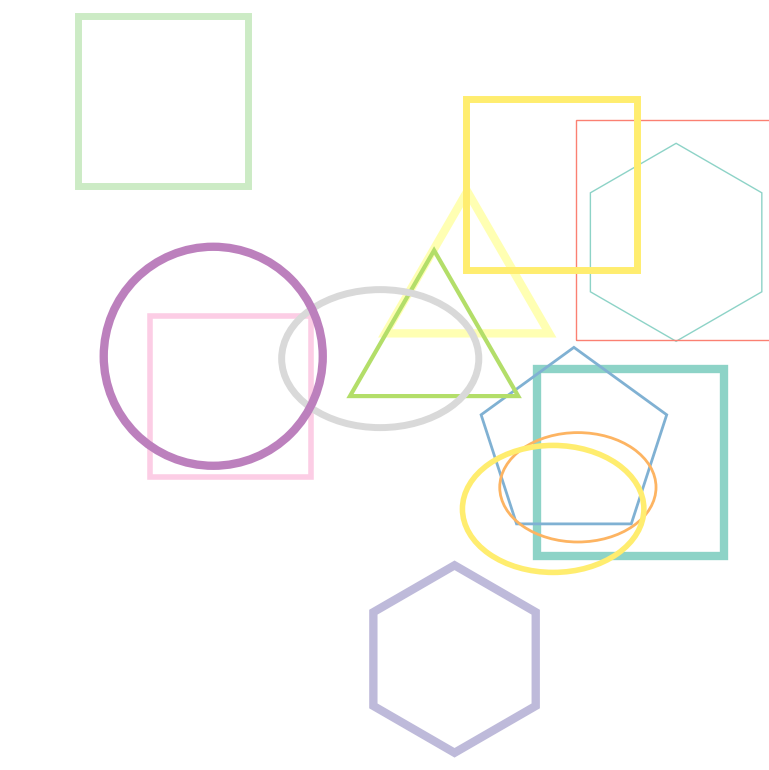[{"shape": "square", "thickness": 3, "radius": 0.61, "center": [0.819, 0.4]}, {"shape": "hexagon", "thickness": 0.5, "radius": 0.64, "center": [0.878, 0.685]}, {"shape": "triangle", "thickness": 3, "radius": 0.61, "center": [0.607, 0.629]}, {"shape": "hexagon", "thickness": 3, "radius": 0.61, "center": [0.59, 0.144]}, {"shape": "square", "thickness": 0.5, "radius": 0.71, "center": [0.891, 0.702]}, {"shape": "pentagon", "thickness": 1, "radius": 0.63, "center": [0.745, 0.422]}, {"shape": "oval", "thickness": 1, "radius": 0.51, "center": [0.75, 0.367]}, {"shape": "triangle", "thickness": 1.5, "radius": 0.63, "center": [0.564, 0.549]}, {"shape": "square", "thickness": 2, "radius": 0.52, "center": [0.299, 0.485]}, {"shape": "oval", "thickness": 2.5, "radius": 0.64, "center": [0.494, 0.534]}, {"shape": "circle", "thickness": 3, "radius": 0.71, "center": [0.277, 0.537]}, {"shape": "square", "thickness": 2.5, "radius": 0.55, "center": [0.211, 0.869]}, {"shape": "square", "thickness": 2.5, "radius": 0.55, "center": [0.716, 0.761]}, {"shape": "oval", "thickness": 2, "radius": 0.59, "center": [0.718, 0.339]}]